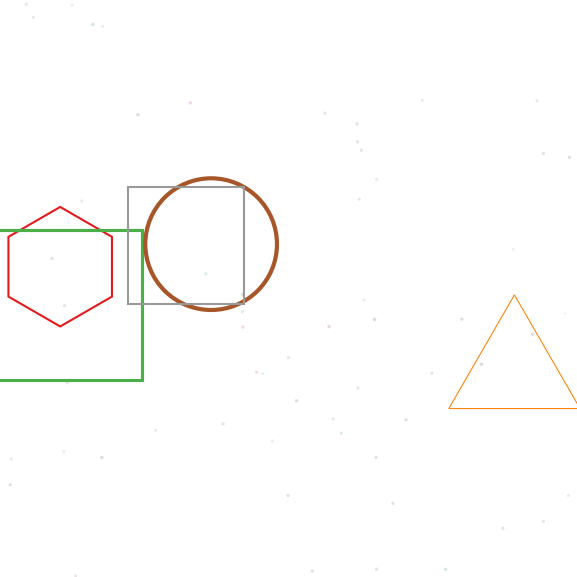[{"shape": "hexagon", "thickness": 1, "radius": 0.52, "center": [0.104, 0.537]}, {"shape": "square", "thickness": 1.5, "radius": 0.65, "center": [0.117, 0.471]}, {"shape": "triangle", "thickness": 0.5, "radius": 0.66, "center": [0.891, 0.357]}, {"shape": "circle", "thickness": 2, "radius": 0.57, "center": [0.366, 0.576]}, {"shape": "square", "thickness": 1, "radius": 0.5, "center": [0.322, 0.574]}]